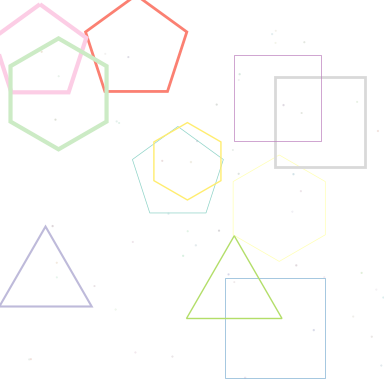[{"shape": "pentagon", "thickness": 0.5, "radius": 0.62, "center": [0.462, 0.547]}, {"shape": "hexagon", "thickness": 0.5, "radius": 0.69, "center": [0.725, 0.459]}, {"shape": "triangle", "thickness": 1.5, "radius": 0.69, "center": [0.118, 0.273]}, {"shape": "pentagon", "thickness": 2, "radius": 0.69, "center": [0.354, 0.874]}, {"shape": "square", "thickness": 0.5, "radius": 0.65, "center": [0.715, 0.149]}, {"shape": "triangle", "thickness": 1, "radius": 0.72, "center": [0.608, 0.244]}, {"shape": "pentagon", "thickness": 3, "radius": 0.63, "center": [0.104, 0.863]}, {"shape": "square", "thickness": 2, "radius": 0.58, "center": [0.831, 0.683]}, {"shape": "square", "thickness": 0.5, "radius": 0.56, "center": [0.72, 0.745]}, {"shape": "hexagon", "thickness": 3, "radius": 0.72, "center": [0.152, 0.756]}, {"shape": "hexagon", "thickness": 1, "radius": 0.5, "center": [0.487, 0.581]}]